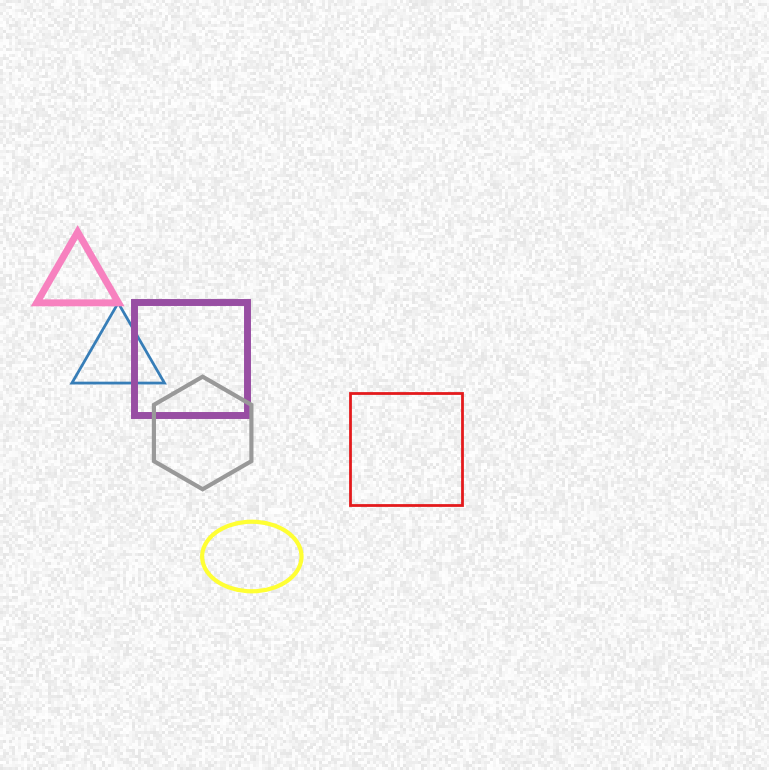[{"shape": "square", "thickness": 1, "radius": 0.36, "center": [0.528, 0.417]}, {"shape": "triangle", "thickness": 1, "radius": 0.35, "center": [0.153, 0.537]}, {"shape": "square", "thickness": 2.5, "radius": 0.37, "center": [0.247, 0.535]}, {"shape": "oval", "thickness": 1.5, "radius": 0.32, "center": [0.327, 0.277]}, {"shape": "triangle", "thickness": 2.5, "radius": 0.31, "center": [0.101, 0.637]}, {"shape": "hexagon", "thickness": 1.5, "radius": 0.37, "center": [0.263, 0.438]}]